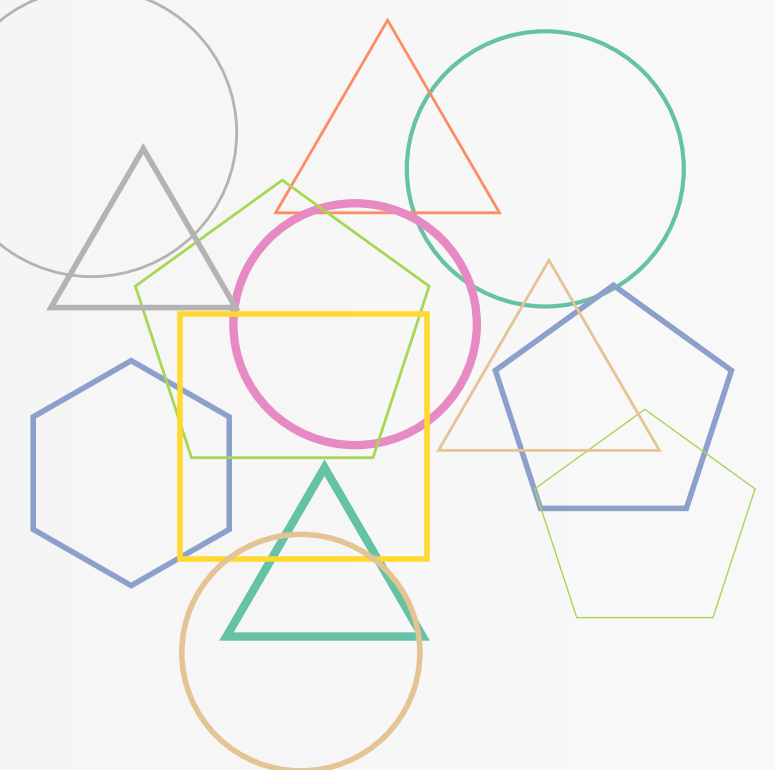[{"shape": "triangle", "thickness": 3, "radius": 0.73, "center": [0.419, 0.246]}, {"shape": "circle", "thickness": 1.5, "radius": 0.89, "center": [0.704, 0.781]}, {"shape": "triangle", "thickness": 1, "radius": 0.83, "center": [0.5, 0.807]}, {"shape": "pentagon", "thickness": 2, "radius": 0.8, "center": [0.792, 0.469]}, {"shape": "hexagon", "thickness": 2, "radius": 0.73, "center": [0.169, 0.386]}, {"shape": "circle", "thickness": 3, "radius": 0.79, "center": [0.458, 0.579]}, {"shape": "pentagon", "thickness": 1, "radius": 1.0, "center": [0.364, 0.567]}, {"shape": "pentagon", "thickness": 0.5, "radius": 0.75, "center": [0.832, 0.319]}, {"shape": "square", "thickness": 2, "radius": 0.8, "center": [0.392, 0.433]}, {"shape": "triangle", "thickness": 1, "radius": 0.82, "center": [0.708, 0.497]}, {"shape": "circle", "thickness": 2, "radius": 0.77, "center": [0.388, 0.152]}, {"shape": "triangle", "thickness": 2, "radius": 0.69, "center": [0.185, 0.669]}, {"shape": "circle", "thickness": 1, "radius": 0.94, "center": [0.118, 0.828]}]